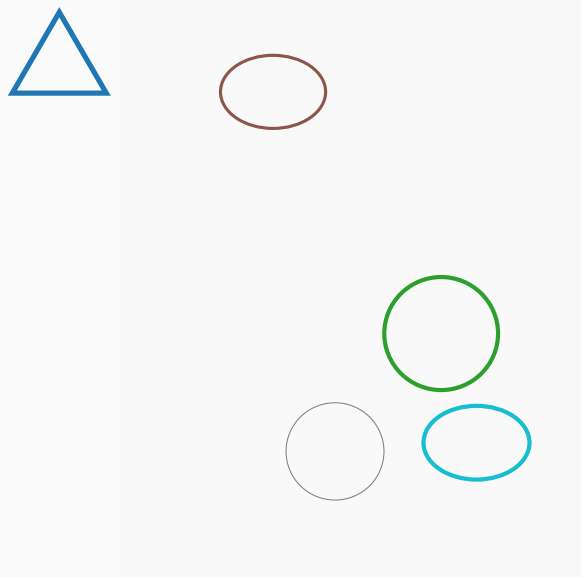[{"shape": "triangle", "thickness": 2.5, "radius": 0.47, "center": [0.102, 0.885]}, {"shape": "circle", "thickness": 2, "radius": 0.49, "center": [0.759, 0.422]}, {"shape": "oval", "thickness": 1.5, "radius": 0.45, "center": [0.47, 0.84]}, {"shape": "circle", "thickness": 0.5, "radius": 0.42, "center": [0.576, 0.217]}, {"shape": "oval", "thickness": 2, "radius": 0.46, "center": [0.82, 0.233]}]